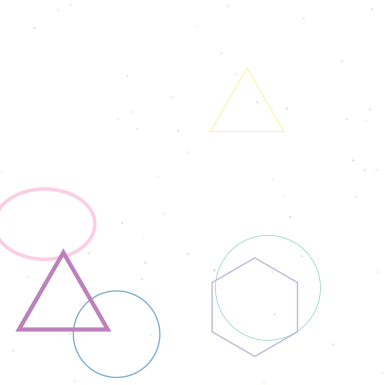[{"shape": "circle", "thickness": 0.5, "radius": 0.68, "center": [0.696, 0.252]}, {"shape": "hexagon", "thickness": 1, "radius": 0.64, "center": [0.662, 0.202]}, {"shape": "circle", "thickness": 1, "radius": 0.56, "center": [0.303, 0.132]}, {"shape": "oval", "thickness": 2.5, "radius": 0.65, "center": [0.116, 0.418]}, {"shape": "triangle", "thickness": 3, "radius": 0.67, "center": [0.165, 0.211]}, {"shape": "triangle", "thickness": 0.5, "radius": 0.55, "center": [0.642, 0.713]}]